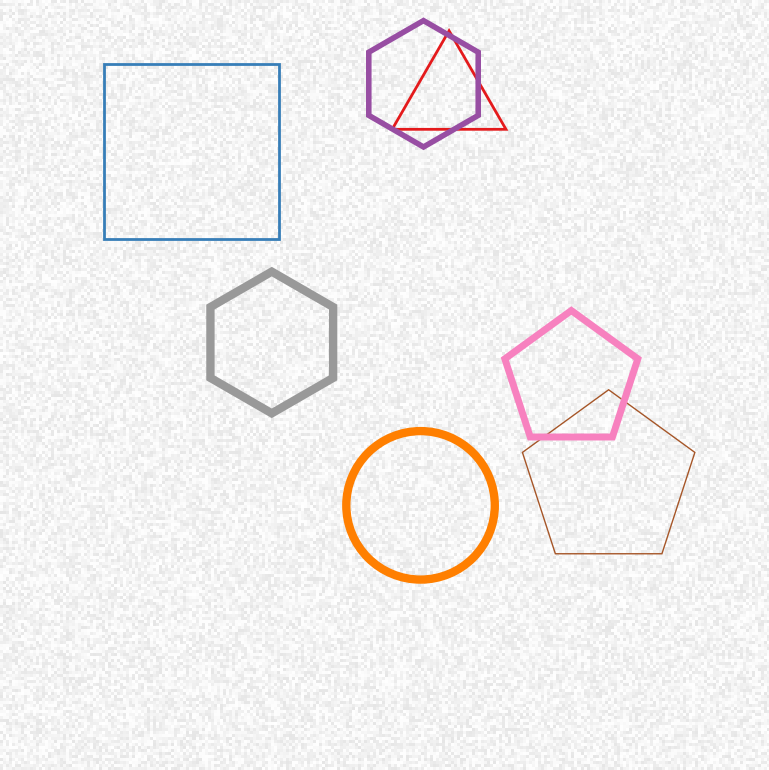[{"shape": "triangle", "thickness": 1, "radius": 0.43, "center": [0.583, 0.875]}, {"shape": "square", "thickness": 1, "radius": 0.57, "center": [0.248, 0.803]}, {"shape": "hexagon", "thickness": 2, "radius": 0.41, "center": [0.55, 0.891]}, {"shape": "circle", "thickness": 3, "radius": 0.48, "center": [0.546, 0.344]}, {"shape": "pentagon", "thickness": 0.5, "radius": 0.59, "center": [0.79, 0.376]}, {"shape": "pentagon", "thickness": 2.5, "radius": 0.45, "center": [0.742, 0.506]}, {"shape": "hexagon", "thickness": 3, "radius": 0.46, "center": [0.353, 0.555]}]